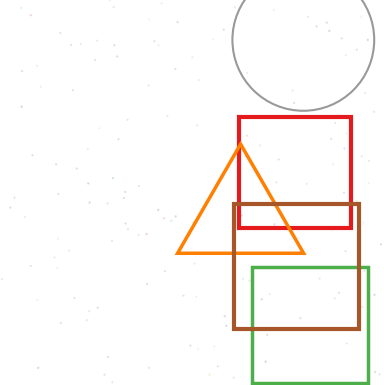[{"shape": "square", "thickness": 3, "radius": 0.72, "center": [0.766, 0.552]}, {"shape": "square", "thickness": 2.5, "radius": 0.75, "center": [0.806, 0.156]}, {"shape": "triangle", "thickness": 2.5, "radius": 0.94, "center": [0.625, 0.437]}, {"shape": "square", "thickness": 3, "radius": 0.81, "center": [0.77, 0.307]}, {"shape": "circle", "thickness": 1.5, "radius": 0.92, "center": [0.788, 0.896]}]